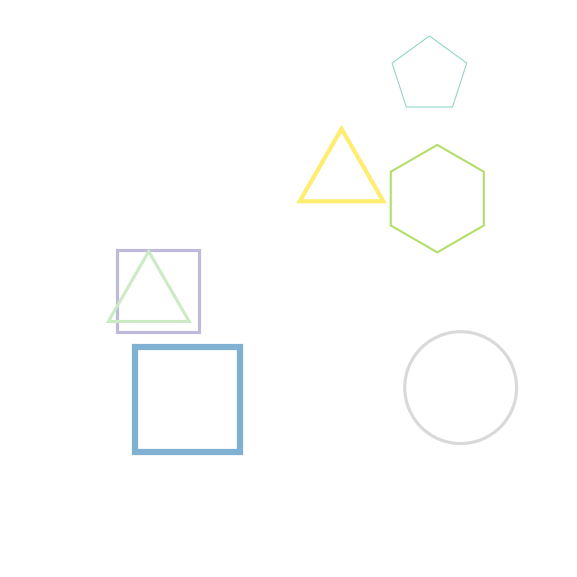[{"shape": "pentagon", "thickness": 0.5, "radius": 0.34, "center": [0.744, 0.869]}, {"shape": "square", "thickness": 1.5, "radius": 0.35, "center": [0.273, 0.496]}, {"shape": "square", "thickness": 3, "radius": 0.45, "center": [0.325, 0.307]}, {"shape": "hexagon", "thickness": 1, "radius": 0.47, "center": [0.757, 0.655]}, {"shape": "circle", "thickness": 1.5, "radius": 0.48, "center": [0.798, 0.328]}, {"shape": "triangle", "thickness": 1.5, "radius": 0.4, "center": [0.258, 0.483]}, {"shape": "triangle", "thickness": 2, "radius": 0.42, "center": [0.591, 0.692]}]